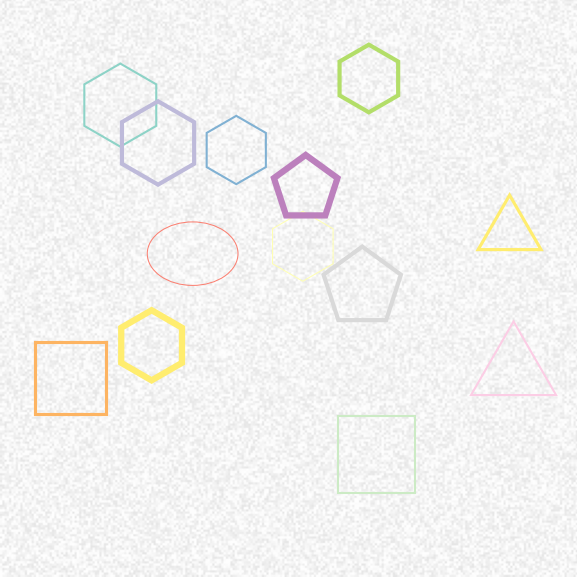[{"shape": "hexagon", "thickness": 1, "radius": 0.36, "center": [0.208, 0.817]}, {"shape": "hexagon", "thickness": 0.5, "radius": 0.3, "center": [0.524, 0.573]}, {"shape": "hexagon", "thickness": 2, "radius": 0.36, "center": [0.274, 0.752]}, {"shape": "oval", "thickness": 0.5, "radius": 0.39, "center": [0.334, 0.56]}, {"shape": "hexagon", "thickness": 1, "radius": 0.3, "center": [0.409, 0.739]}, {"shape": "square", "thickness": 1.5, "radius": 0.31, "center": [0.122, 0.344]}, {"shape": "hexagon", "thickness": 2, "radius": 0.29, "center": [0.639, 0.863]}, {"shape": "triangle", "thickness": 1, "radius": 0.43, "center": [0.889, 0.358]}, {"shape": "pentagon", "thickness": 2, "radius": 0.35, "center": [0.627, 0.502]}, {"shape": "pentagon", "thickness": 3, "radius": 0.29, "center": [0.529, 0.673]}, {"shape": "square", "thickness": 1, "radius": 0.33, "center": [0.652, 0.212]}, {"shape": "triangle", "thickness": 1.5, "radius": 0.31, "center": [0.882, 0.598]}, {"shape": "hexagon", "thickness": 3, "radius": 0.3, "center": [0.263, 0.401]}]